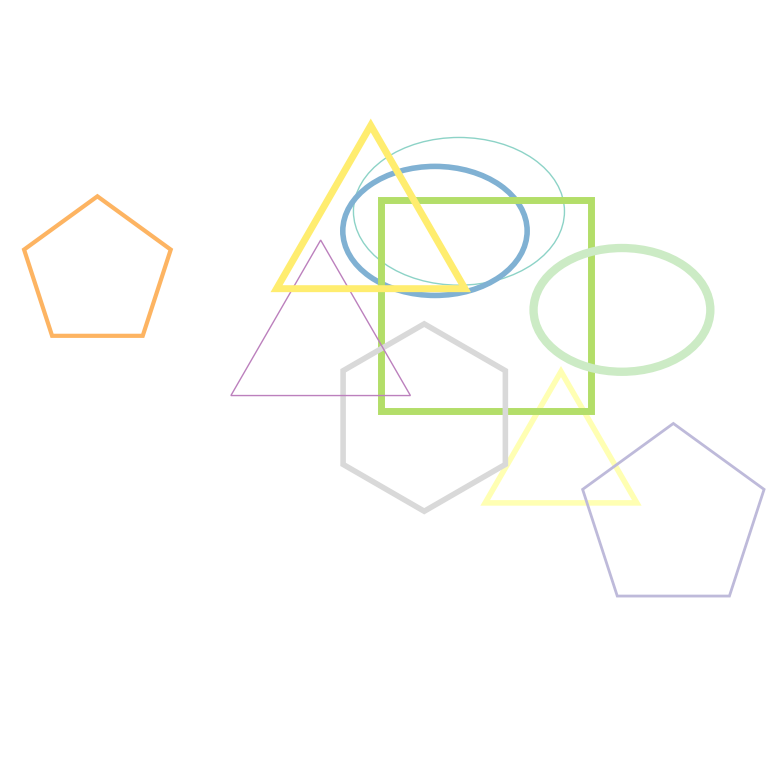[{"shape": "oval", "thickness": 0.5, "radius": 0.69, "center": [0.596, 0.726]}, {"shape": "triangle", "thickness": 2, "radius": 0.57, "center": [0.729, 0.404]}, {"shape": "pentagon", "thickness": 1, "radius": 0.62, "center": [0.874, 0.326]}, {"shape": "oval", "thickness": 2, "radius": 0.6, "center": [0.565, 0.7]}, {"shape": "pentagon", "thickness": 1.5, "radius": 0.5, "center": [0.127, 0.645]}, {"shape": "square", "thickness": 2.5, "radius": 0.68, "center": [0.631, 0.603]}, {"shape": "hexagon", "thickness": 2, "radius": 0.61, "center": [0.551, 0.458]}, {"shape": "triangle", "thickness": 0.5, "radius": 0.67, "center": [0.416, 0.554]}, {"shape": "oval", "thickness": 3, "radius": 0.57, "center": [0.808, 0.598]}, {"shape": "triangle", "thickness": 2.5, "radius": 0.71, "center": [0.482, 0.696]}]